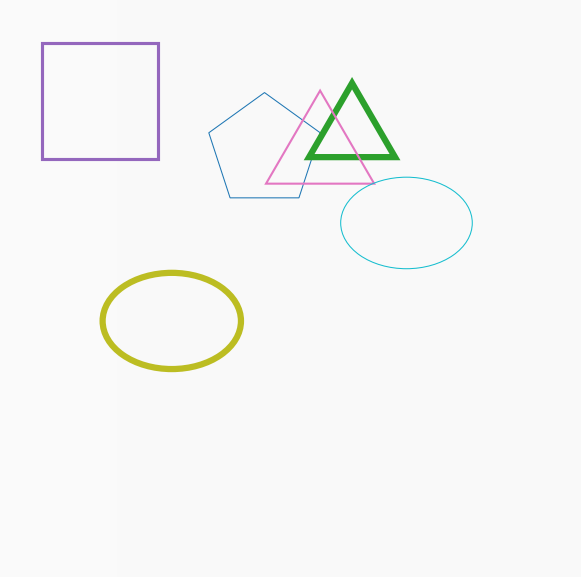[{"shape": "pentagon", "thickness": 0.5, "radius": 0.5, "center": [0.455, 0.738]}, {"shape": "triangle", "thickness": 3, "radius": 0.43, "center": [0.606, 0.77]}, {"shape": "square", "thickness": 1.5, "radius": 0.5, "center": [0.172, 0.824]}, {"shape": "triangle", "thickness": 1, "radius": 0.54, "center": [0.551, 0.735]}, {"shape": "oval", "thickness": 3, "radius": 0.6, "center": [0.296, 0.443]}, {"shape": "oval", "thickness": 0.5, "radius": 0.57, "center": [0.699, 0.613]}]